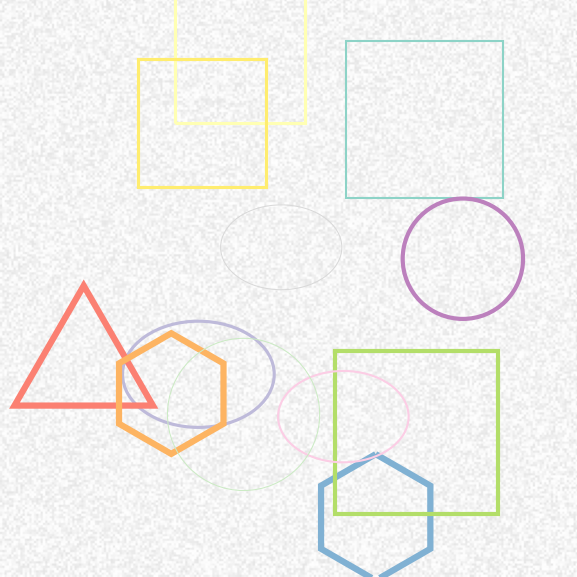[{"shape": "square", "thickness": 1, "radius": 0.68, "center": [0.735, 0.792]}, {"shape": "square", "thickness": 1.5, "radius": 0.56, "center": [0.415, 0.899]}, {"shape": "oval", "thickness": 1.5, "radius": 0.66, "center": [0.344, 0.351]}, {"shape": "triangle", "thickness": 3, "radius": 0.69, "center": [0.145, 0.366]}, {"shape": "hexagon", "thickness": 3, "radius": 0.55, "center": [0.651, 0.103]}, {"shape": "hexagon", "thickness": 3, "radius": 0.52, "center": [0.297, 0.318]}, {"shape": "square", "thickness": 2, "radius": 0.7, "center": [0.721, 0.251]}, {"shape": "oval", "thickness": 1, "radius": 0.57, "center": [0.595, 0.278]}, {"shape": "oval", "thickness": 0.5, "radius": 0.52, "center": [0.487, 0.571]}, {"shape": "circle", "thickness": 2, "radius": 0.52, "center": [0.802, 0.551]}, {"shape": "circle", "thickness": 0.5, "radius": 0.66, "center": [0.422, 0.282]}, {"shape": "square", "thickness": 1.5, "radius": 0.55, "center": [0.35, 0.786]}]